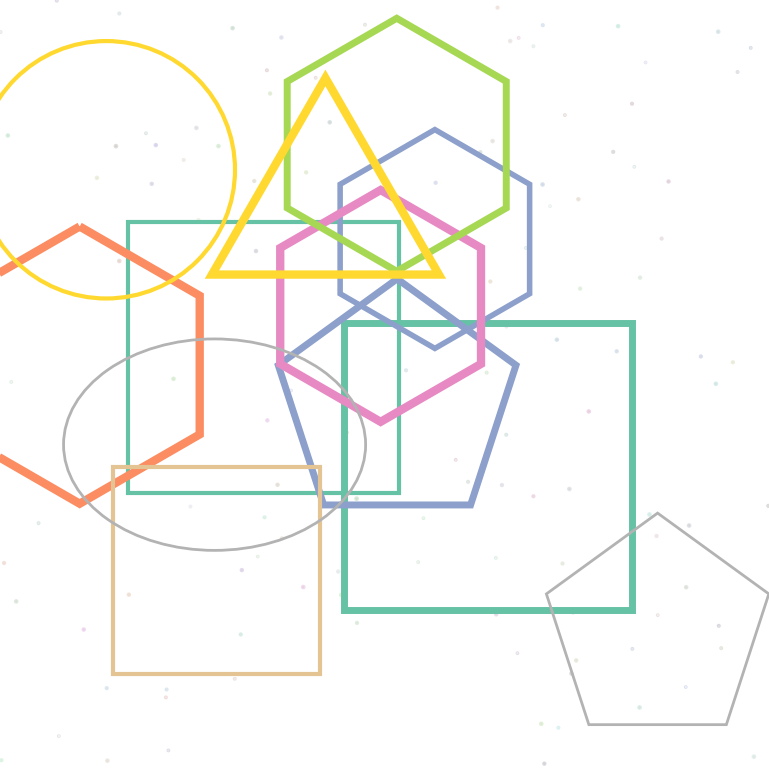[{"shape": "square", "thickness": 2.5, "radius": 0.93, "center": [0.634, 0.394]}, {"shape": "square", "thickness": 1.5, "radius": 0.88, "center": [0.342, 0.536]}, {"shape": "hexagon", "thickness": 3, "radius": 0.9, "center": [0.103, 0.526]}, {"shape": "hexagon", "thickness": 2, "radius": 0.71, "center": [0.565, 0.69]}, {"shape": "pentagon", "thickness": 2.5, "radius": 0.81, "center": [0.516, 0.476]}, {"shape": "hexagon", "thickness": 3, "radius": 0.75, "center": [0.494, 0.603]}, {"shape": "hexagon", "thickness": 2.5, "radius": 0.82, "center": [0.515, 0.812]}, {"shape": "triangle", "thickness": 3, "radius": 0.85, "center": [0.423, 0.729]}, {"shape": "circle", "thickness": 1.5, "radius": 0.84, "center": [0.138, 0.78]}, {"shape": "square", "thickness": 1.5, "radius": 0.67, "center": [0.281, 0.259]}, {"shape": "pentagon", "thickness": 1, "radius": 0.76, "center": [0.854, 0.182]}, {"shape": "oval", "thickness": 1, "radius": 0.98, "center": [0.279, 0.423]}]